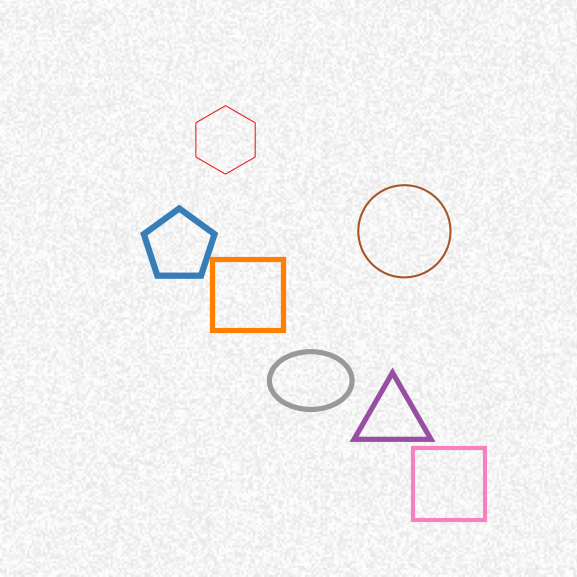[{"shape": "hexagon", "thickness": 0.5, "radius": 0.3, "center": [0.391, 0.757]}, {"shape": "pentagon", "thickness": 3, "radius": 0.32, "center": [0.31, 0.574]}, {"shape": "triangle", "thickness": 2.5, "radius": 0.38, "center": [0.68, 0.277]}, {"shape": "square", "thickness": 2.5, "radius": 0.31, "center": [0.429, 0.489]}, {"shape": "circle", "thickness": 1, "radius": 0.4, "center": [0.7, 0.599]}, {"shape": "square", "thickness": 2, "radius": 0.31, "center": [0.777, 0.161]}, {"shape": "oval", "thickness": 2.5, "radius": 0.36, "center": [0.538, 0.34]}]